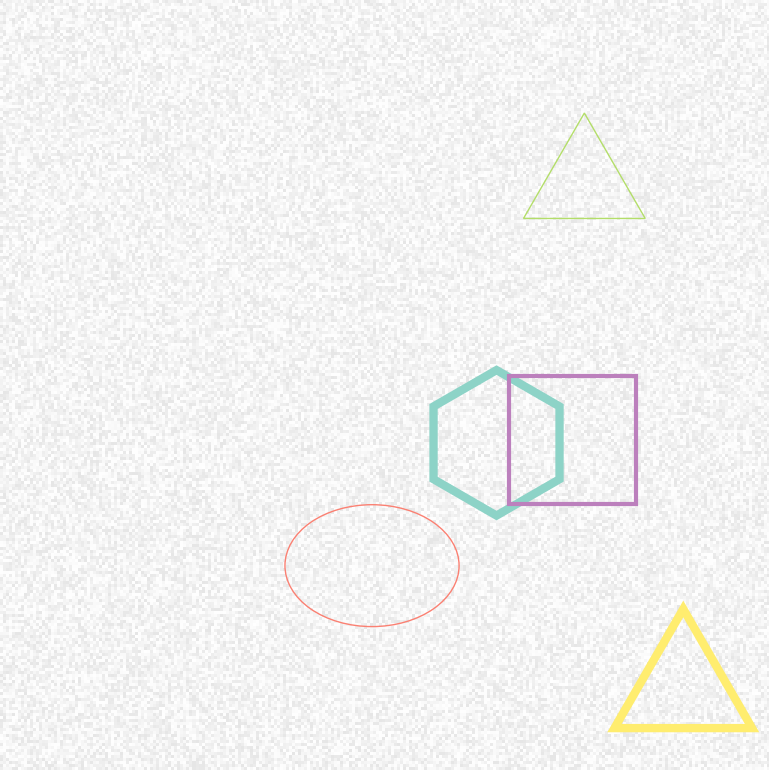[{"shape": "hexagon", "thickness": 3, "radius": 0.47, "center": [0.645, 0.425]}, {"shape": "oval", "thickness": 0.5, "radius": 0.57, "center": [0.483, 0.265]}, {"shape": "triangle", "thickness": 0.5, "radius": 0.46, "center": [0.759, 0.762]}, {"shape": "square", "thickness": 1.5, "radius": 0.41, "center": [0.744, 0.429]}, {"shape": "triangle", "thickness": 3, "radius": 0.52, "center": [0.887, 0.106]}]